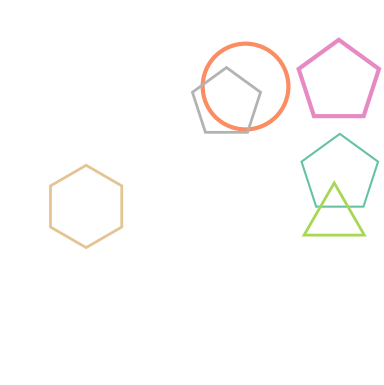[{"shape": "pentagon", "thickness": 1.5, "radius": 0.52, "center": [0.883, 0.548]}, {"shape": "circle", "thickness": 3, "radius": 0.56, "center": [0.638, 0.775]}, {"shape": "pentagon", "thickness": 3, "radius": 0.55, "center": [0.88, 0.787]}, {"shape": "triangle", "thickness": 2, "radius": 0.45, "center": [0.868, 0.435]}, {"shape": "hexagon", "thickness": 2, "radius": 0.53, "center": [0.224, 0.464]}, {"shape": "pentagon", "thickness": 2, "radius": 0.47, "center": [0.588, 0.732]}]